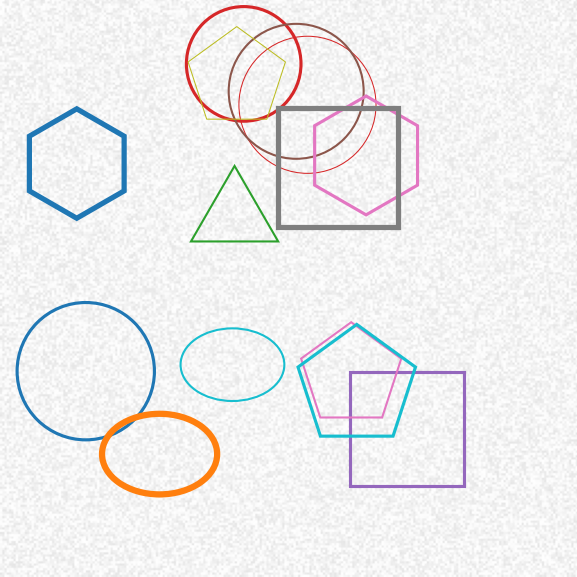[{"shape": "circle", "thickness": 1.5, "radius": 0.59, "center": [0.149, 0.356]}, {"shape": "hexagon", "thickness": 2.5, "radius": 0.47, "center": [0.133, 0.716]}, {"shape": "oval", "thickness": 3, "radius": 0.5, "center": [0.276, 0.213]}, {"shape": "triangle", "thickness": 1, "radius": 0.44, "center": [0.406, 0.625]}, {"shape": "circle", "thickness": 0.5, "radius": 0.59, "center": [0.532, 0.818]}, {"shape": "circle", "thickness": 1.5, "radius": 0.5, "center": [0.422, 0.888]}, {"shape": "square", "thickness": 1.5, "radius": 0.49, "center": [0.704, 0.256]}, {"shape": "circle", "thickness": 1, "radius": 0.58, "center": [0.513, 0.841]}, {"shape": "pentagon", "thickness": 1, "radius": 0.46, "center": [0.608, 0.35]}, {"shape": "hexagon", "thickness": 1.5, "radius": 0.51, "center": [0.634, 0.73]}, {"shape": "square", "thickness": 2.5, "radius": 0.52, "center": [0.585, 0.709]}, {"shape": "pentagon", "thickness": 0.5, "radius": 0.44, "center": [0.41, 0.864]}, {"shape": "pentagon", "thickness": 1.5, "radius": 0.53, "center": [0.618, 0.33]}, {"shape": "oval", "thickness": 1, "radius": 0.45, "center": [0.403, 0.368]}]